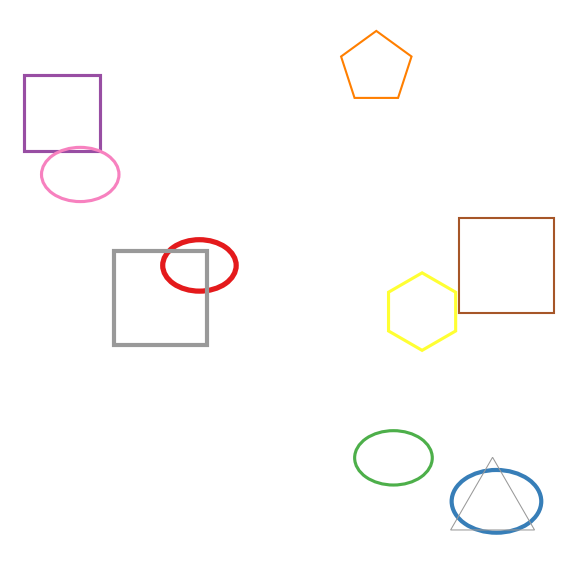[{"shape": "oval", "thickness": 2.5, "radius": 0.32, "center": [0.345, 0.54]}, {"shape": "oval", "thickness": 2, "radius": 0.39, "center": [0.86, 0.131]}, {"shape": "oval", "thickness": 1.5, "radius": 0.34, "center": [0.681, 0.206]}, {"shape": "square", "thickness": 1.5, "radius": 0.33, "center": [0.107, 0.803]}, {"shape": "pentagon", "thickness": 1, "radius": 0.32, "center": [0.652, 0.881]}, {"shape": "hexagon", "thickness": 1.5, "radius": 0.34, "center": [0.731, 0.46]}, {"shape": "square", "thickness": 1, "radius": 0.41, "center": [0.877, 0.54]}, {"shape": "oval", "thickness": 1.5, "radius": 0.34, "center": [0.139, 0.697]}, {"shape": "triangle", "thickness": 0.5, "radius": 0.42, "center": [0.853, 0.123]}, {"shape": "square", "thickness": 2, "radius": 0.41, "center": [0.278, 0.483]}]